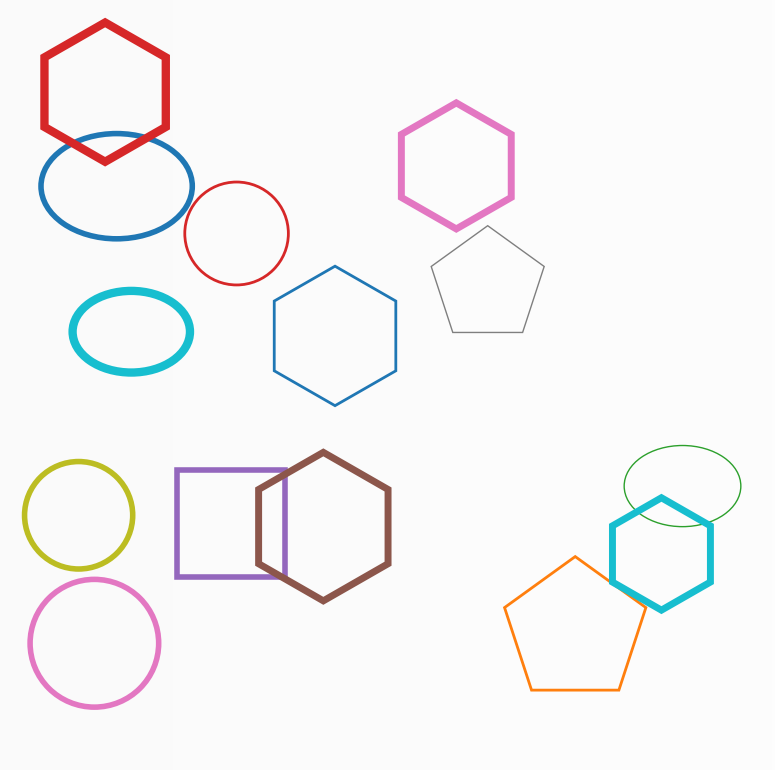[{"shape": "hexagon", "thickness": 1, "radius": 0.45, "center": [0.432, 0.564]}, {"shape": "oval", "thickness": 2, "radius": 0.49, "center": [0.151, 0.758]}, {"shape": "pentagon", "thickness": 1, "radius": 0.48, "center": [0.742, 0.181]}, {"shape": "oval", "thickness": 0.5, "radius": 0.38, "center": [0.881, 0.369]}, {"shape": "circle", "thickness": 1, "radius": 0.33, "center": [0.305, 0.697]}, {"shape": "hexagon", "thickness": 3, "radius": 0.45, "center": [0.136, 0.88]}, {"shape": "square", "thickness": 2, "radius": 0.35, "center": [0.298, 0.32]}, {"shape": "hexagon", "thickness": 2.5, "radius": 0.48, "center": [0.417, 0.316]}, {"shape": "hexagon", "thickness": 2.5, "radius": 0.41, "center": [0.589, 0.785]}, {"shape": "circle", "thickness": 2, "radius": 0.41, "center": [0.122, 0.165]}, {"shape": "pentagon", "thickness": 0.5, "radius": 0.38, "center": [0.629, 0.63]}, {"shape": "circle", "thickness": 2, "radius": 0.35, "center": [0.101, 0.331]}, {"shape": "oval", "thickness": 3, "radius": 0.38, "center": [0.169, 0.569]}, {"shape": "hexagon", "thickness": 2.5, "radius": 0.36, "center": [0.853, 0.281]}]